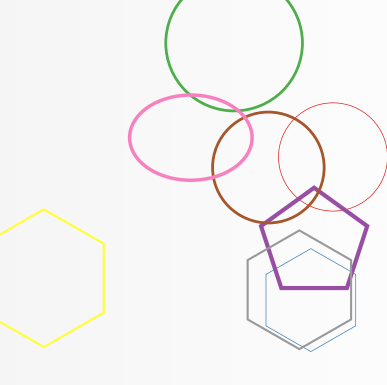[{"shape": "circle", "thickness": 0.5, "radius": 0.7, "center": [0.859, 0.592]}, {"shape": "hexagon", "thickness": 0.5, "radius": 0.67, "center": [0.802, 0.22]}, {"shape": "circle", "thickness": 2, "radius": 0.88, "center": [0.604, 0.888]}, {"shape": "pentagon", "thickness": 3, "radius": 0.72, "center": [0.811, 0.368]}, {"shape": "hexagon", "thickness": 1.5, "radius": 0.89, "center": [0.113, 0.277]}, {"shape": "circle", "thickness": 2, "radius": 0.72, "center": [0.693, 0.565]}, {"shape": "oval", "thickness": 2.5, "radius": 0.79, "center": [0.493, 0.642]}, {"shape": "hexagon", "thickness": 1.5, "radius": 0.77, "center": [0.773, 0.247]}]